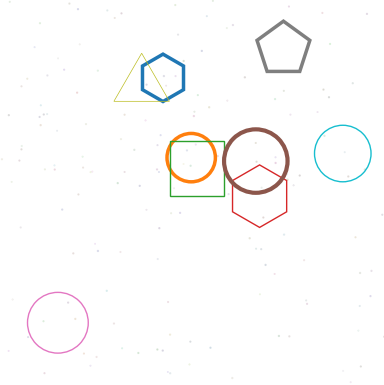[{"shape": "hexagon", "thickness": 2.5, "radius": 0.31, "center": [0.423, 0.798]}, {"shape": "circle", "thickness": 2.5, "radius": 0.31, "center": [0.497, 0.591]}, {"shape": "square", "thickness": 1, "radius": 0.35, "center": [0.512, 0.562]}, {"shape": "hexagon", "thickness": 1, "radius": 0.41, "center": [0.674, 0.49]}, {"shape": "circle", "thickness": 3, "radius": 0.41, "center": [0.664, 0.582]}, {"shape": "circle", "thickness": 1, "radius": 0.39, "center": [0.15, 0.162]}, {"shape": "pentagon", "thickness": 2.5, "radius": 0.36, "center": [0.736, 0.873]}, {"shape": "triangle", "thickness": 0.5, "radius": 0.42, "center": [0.368, 0.778]}, {"shape": "circle", "thickness": 1, "radius": 0.37, "center": [0.89, 0.601]}]